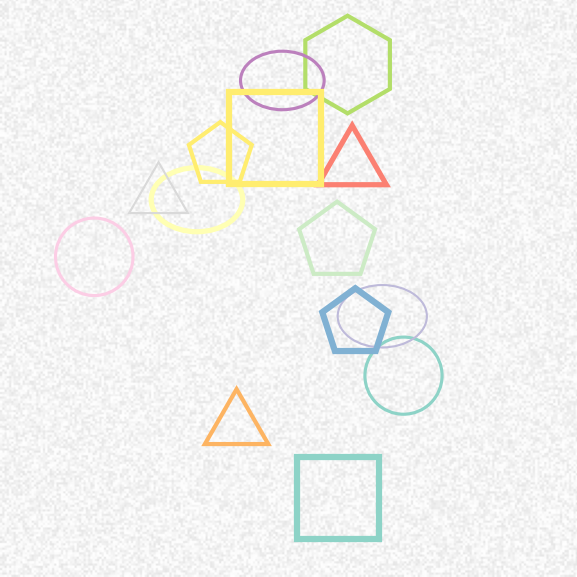[{"shape": "square", "thickness": 3, "radius": 0.36, "center": [0.585, 0.137]}, {"shape": "circle", "thickness": 1.5, "radius": 0.33, "center": [0.699, 0.349]}, {"shape": "oval", "thickness": 2.5, "radius": 0.4, "center": [0.341, 0.653]}, {"shape": "oval", "thickness": 1, "radius": 0.39, "center": [0.662, 0.452]}, {"shape": "triangle", "thickness": 2.5, "radius": 0.34, "center": [0.61, 0.713]}, {"shape": "pentagon", "thickness": 3, "radius": 0.3, "center": [0.615, 0.44]}, {"shape": "triangle", "thickness": 2, "radius": 0.32, "center": [0.41, 0.262]}, {"shape": "hexagon", "thickness": 2, "radius": 0.42, "center": [0.602, 0.887]}, {"shape": "circle", "thickness": 1.5, "radius": 0.34, "center": [0.163, 0.554]}, {"shape": "triangle", "thickness": 1, "radius": 0.29, "center": [0.275, 0.66]}, {"shape": "oval", "thickness": 1.5, "radius": 0.36, "center": [0.489, 0.86]}, {"shape": "pentagon", "thickness": 2, "radius": 0.35, "center": [0.584, 0.581]}, {"shape": "square", "thickness": 3, "radius": 0.4, "center": [0.476, 0.761]}, {"shape": "pentagon", "thickness": 2, "radius": 0.29, "center": [0.382, 0.731]}]